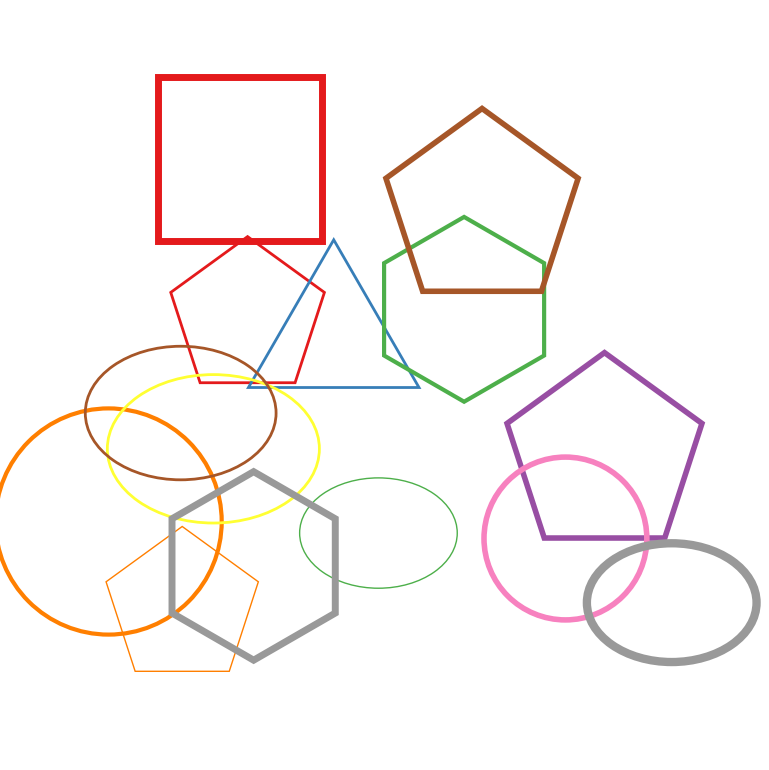[{"shape": "pentagon", "thickness": 1, "radius": 0.52, "center": [0.322, 0.588]}, {"shape": "square", "thickness": 2.5, "radius": 0.53, "center": [0.312, 0.794]}, {"shape": "triangle", "thickness": 1, "radius": 0.64, "center": [0.433, 0.561]}, {"shape": "oval", "thickness": 0.5, "radius": 0.51, "center": [0.491, 0.308]}, {"shape": "hexagon", "thickness": 1.5, "radius": 0.6, "center": [0.603, 0.598]}, {"shape": "pentagon", "thickness": 2, "radius": 0.67, "center": [0.785, 0.409]}, {"shape": "pentagon", "thickness": 0.5, "radius": 0.52, "center": [0.237, 0.212]}, {"shape": "circle", "thickness": 1.5, "radius": 0.73, "center": [0.141, 0.323]}, {"shape": "oval", "thickness": 1, "radius": 0.69, "center": [0.277, 0.417]}, {"shape": "pentagon", "thickness": 2, "radius": 0.66, "center": [0.626, 0.728]}, {"shape": "oval", "thickness": 1, "radius": 0.62, "center": [0.235, 0.464]}, {"shape": "circle", "thickness": 2, "radius": 0.53, "center": [0.734, 0.301]}, {"shape": "oval", "thickness": 3, "radius": 0.55, "center": [0.872, 0.217]}, {"shape": "hexagon", "thickness": 2.5, "radius": 0.61, "center": [0.329, 0.265]}]